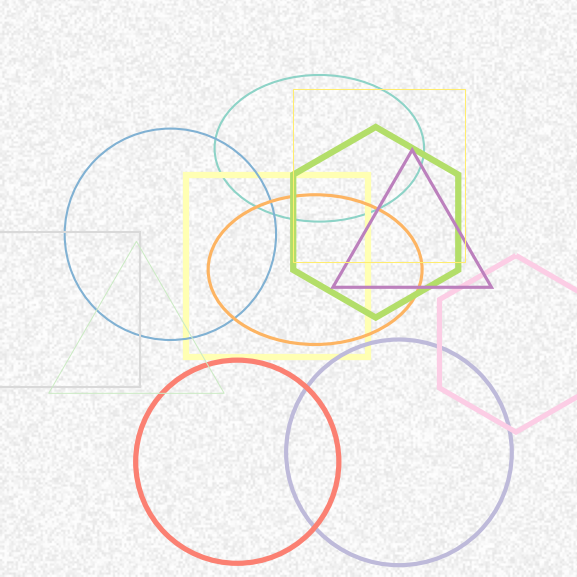[{"shape": "oval", "thickness": 1, "radius": 0.91, "center": [0.553, 0.742]}, {"shape": "square", "thickness": 3, "radius": 0.79, "center": [0.48, 0.539]}, {"shape": "circle", "thickness": 2, "radius": 0.98, "center": [0.691, 0.216]}, {"shape": "circle", "thickness": 2.5, "radius": 0.88, "center": [0.411, 0.2]}, {"shape": "circle", "thickness": 1, "radius": 0.92, "center": [0.295, 0.593]}, {"shape": "oval", "thickness": 1.5, "radius": 0.93, "center": [0.546, 0.532]}, {"shape": "hexagon", "thickness": 3, "radius": 0.83, "center": [0.651, 0.614]}, {"shape": "hexagon", "thickness": 2.5, "radius": 0.76, "center": [0.893, 0.404]}, {"shape": "square", "thickness": 1, "radius": 0.67, "center": [0.109, 0.463]}, {"shape": "triangle", "thickness": 1.5, "radius": 0.79, "center": [0.714, 0.581]}, {"shape": "triangle", "thickness": 0.5, "radius": 0.88, "center": [0.236, 0.406]}, {"shape": "square", "thickness": 0.5, "radius": 0.75, "center": [0.656, 0.695]}]